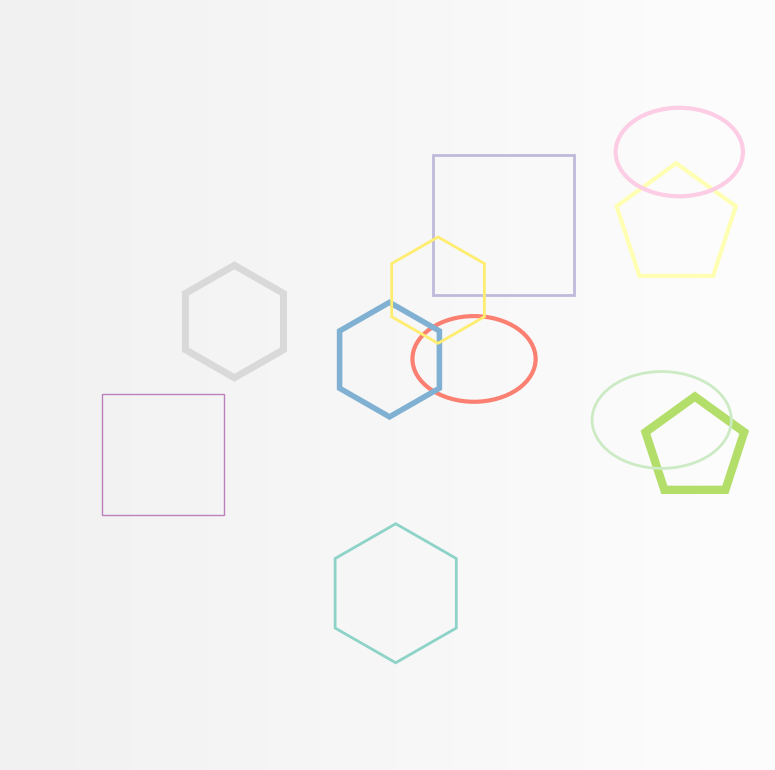[{"shape": "hexagon", "thickness": 1, "radius": 0.45, "center": [0.511, 0.23]}, {"shape": "pentagon", "thickness": 1.5, "radius": 0.4, "center": [0.873, 0.707]}, {"shape": "square", "thickness": 1, "radius": 0.46, "center": [0.65, 0.708]}, {"shape": "oval", "thickness": 1.5, "radius": 0.4, "center": [0.612, 0.534]}, {"shape": "hexagon", "thickness": 2, "radius": 0.37, "center": [0.503, 0.533]}, {"shape": "pentagon", "thickness": 3, "radius": 0.33, "center": [0.897, 0.418]}, {"shape": "oval", "thickness": 1.5, "radius": 0.41, "center": [0.876, 0.803]}, {"shape": "hexagon", "thickness": 2.5, "radius": 0.37, "center": [0.302, 0.582]}, {"shape": "square", "thickness": 0.5, "radius": 0.39, "center": [0.21, 0.41]}, {"shape": "oval", "thickness": 1, "radius": 0.45, "center": [0.854, 0.455]}, {"shape": "hexagon", "thickness": 1, "radius": 0.35, "center": [0.565, 0.623]}]